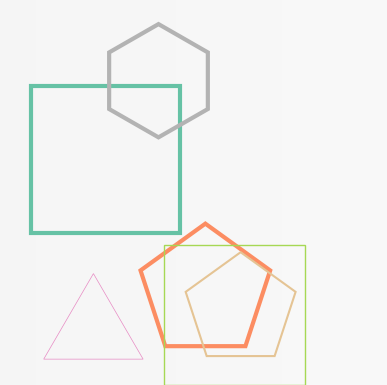[{"shape": "square", "thickness": 3, "radius": 0.96, "center": [0.273, 0.585]}, {"shape": "pentagon", "thickness": 3, "radius": 0.88, "center": [0.53, 0.243]}, {"shape": "triangle", "thickness": 0.5, "radius": 0.74, "center": [0.241, 0.141]}, {"shape": "square", "thickness": 1, "radius": 0.91, "center": [0.606, 0.182]}, {"shape": "pentagon", "thickness": 1.5, "radius": 0.75, "center": [0.621, 0.196]}, {"shape": "hexagon", "thickness": 3, "radius": 0.74, "center": [0.409, 0.79]}]